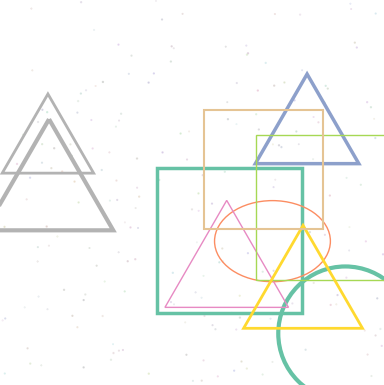[{"shape": "square", "thickness": 2.5, "radius": 0.94, "center": [0.595, 0.374]}, {"shape": "circle", "thickness": 3, "radius": 0.87, "center": [0.897, 0.134]}, {"shape": "oval", "thickness": 1, "radius": 0.75, "center": [0.708, 0.374]}, {"shape": "triangle", "thickness": 2.5, "radius": 0.78, "center": [0.798, 0.652]}, {"shape": "triangle", "thickness": 1, "radius": 0.93, "center": [0.589, 0.294]}, {"shape": "square", "thickness": 1, "radius": 0.94, "center": [0.852, 0.461]}, {"shape": "triangle", "thickness": 2, "radius": 0.89, "center": [0.787, 0.236]}, {"shape": "square", "thickness": 1.5, "radius": 0.77, "center": [0.684, 0.56]}, {"shape": "triangle", "thickness": 2, "radius": 0.69, "center": [0.124, 0.619]}, {"shape": "triangle", "thickness": 3, "radius": 0.96, "center": [0.127, 0.498]}]